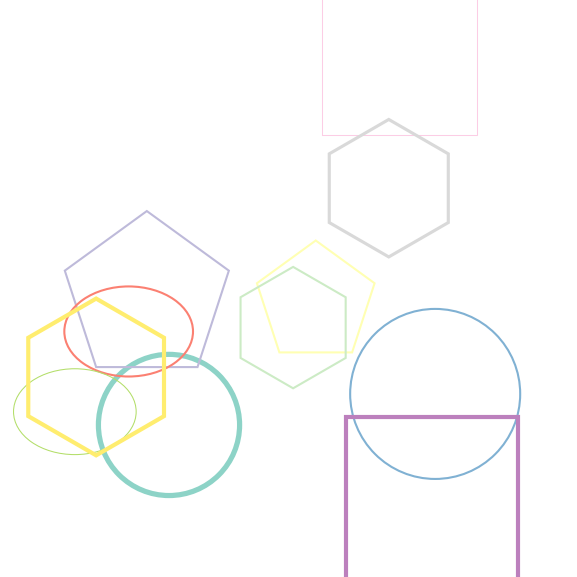[{"shape": "circle", "thickness": 2.5, "radius": 0.61, "center": [0.293, 0.263]}, {"shape": "pentagon", "thickness": 1, "radius": 0.54, "center": [0.547, 0.476]}, {"shape": "pentagon", "thickness": 1, "radius": 0.75, "center": [0.254, 0.484]}, {"shape": "oval", "thickness": 1, "radius": 0.56, "center": [0.223, 0.425]}, {"shape": "circle", "thickness": 1, "radius": 0.74, "center": [0.754, 0.317]}, {"shape": "oval", "thickness": 0.5, "radius": 0.53, "center": [0.13, 0.286]}, {"shape": "square", "thickness": 0.5, "radius": 0.67, "center": [0.691, 0.9]}, {"shape": "hexagon", "thickness": 1.5, "radius": 0.6, "center": [0.673, 0.673]}, {"shape": "square", "thickness": 2, "radius": 0.74, "center": [0.748, 0.129]}, {"shape": "hexagon", "thickness": 1, "radius": 0.53, "center": [0.508, 0.432]}, {"shape": "hexagon", "thickness": 2, "radius": 0.68, "center": [0.166, 0.346]}]